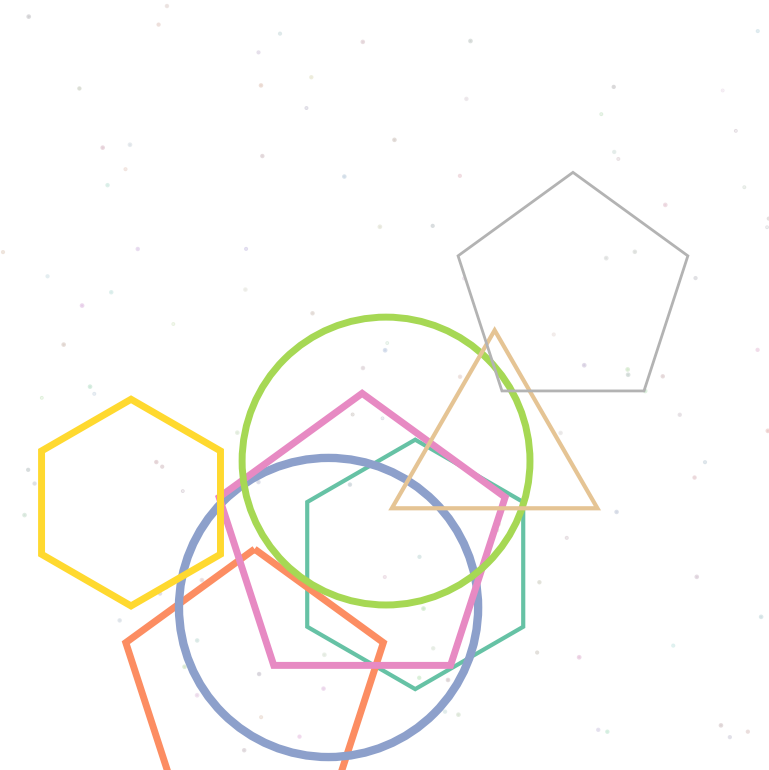[{"shape": "hexagon", "thickness": 1.5, "radius": 0.81, "center": [0.539, 0.267]}, {"shape": "pentagon", "thickness": 2.5, "radius": 0.88, "center": [0.331, 0.111]}, {"shape": "circle", "thickness": 3, "radius": 0.97, "center": [0.427, 0.211]}, {"shape": "pentagon", "thickness": 2.5, "radius": 0.98, "center": [0.47, 0.294]}, {"shape": "circle", "thickness": 2.5, "radius": 0.93, "center": [0.501, 0.401]}, {"shape": "hexagon", "thickness": 2.5, "radius": 0.67, "center": [0.17, 0.347]}, {"shape": "triangle", "thickness": 1.5, "radius": 0.77, "center": [0.642, 0.417]}, {"shape": "pentagon", "thickness": 1, "radius": 0.78, "center": [0.744, 0.619]}]